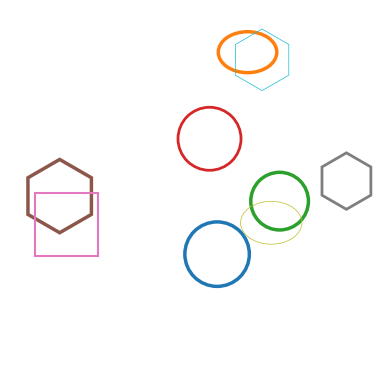[{"shape": "circle", "thickness": 2.5, "radius": 0.42, "center": [0.564, 0.34]}, {"shape": "oval", "thickness": 2.5, "radius": 0.38, "center": [0.643, 0.864]}, {"shape": "circle", "thickness": 2.5, "radius": 0.37, "center": [0.726, 0.478]}, {"shape": "circle", "thickness": 2, "radius": 0.41, "center": [0.544, 0.64]}, {"shape": "hexagon", "thickness": 2.5, "radius": 0.48, "center": [0.155, 0.491]}, {"shape": "square", "thickness": 1.5, "radius": 0.41, "center": [0.172, 0.418]}, {"shape": "hexagon", "thickness": 2, "radius": 0.37, "center": [0.9, 0.53]}, {"shape": "oval", "thickness": 0.5, "radius": 0.4, "center": [0.705, 0.421]}, {"shape": "hexagon", "thickness": 0.5, "radius": 0.4, "center": [0.681, 0.845]}]